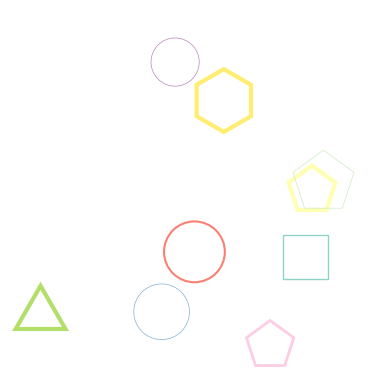[{"shape": "square", "thickness": 1, "radius": 0.29, "center": [0.793, 0.333]}, {"shape": "pentagon", "thickness": 3, "radius": 0.32, "center": [0.81, 0.506]}, {"shape": "circle", "thickness": 1.5, "radius": 0.39, "center": [0.505, 0.346]}, {"shape": "circle", "thickness": 0.5, "radius": 0.36, "center": [0.42, 0.19]}, {"shape": "triangle", "thickness": 3, "radius": 0.37, "center": [0.105, 0.183]}, {"shape": "pentagon", "thickness": 2, "radius": 0.32, "center": [0.702, 0.103]}, {"shape": "circle", "thickness": 0.5, "radius": 0.31, "center": [0.455, 0.839]}, {"shape": "pentagon", "thickness": 0.5, "radius": 0.42, "center": [0.84, 0.527]}, {"shape": "hexagon", "thickness": 3, "radius": 0.41, "center": [0.581, 0.739]}]